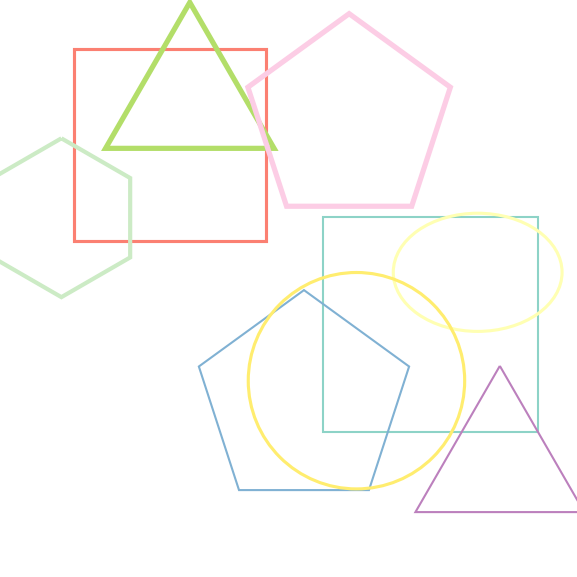[{"shape": "square", "thickness": 1, "radius": 0.93, "center": [0.745, 0.438]}, {"shape": "oval", "thickness": 1.5, "radius": 0.73, "center": [0.827, 0.528]}, {"shape": "square", "thickness": 1.5, "radius": 0.83, "center": [0.295, 0.748]}, {"shape": "pentagon", "thickness": 1, "radius": 0.96, "center": [0.526, 0.305]}, {"shape": "triangle", "thickness": 2.5, "radius": 0.84, "center": [0.329, 0.826]}, {"shape": "pentagon", "thickness": 2.5, "radius": 0.92, "center": [0.605, 0.791]}, {"shape": "triangle", "thickness": 1, "radius": 0.84, "center": [0.866, 0.197]}, {"shape": "hexagon", "thickness": 2, "radius": 0.69, "center": [0.106, 0.622]}, {"shape": "circle", "thickness": 1.5, "radius": 0.94, "center": [0.617, 0.34]}]